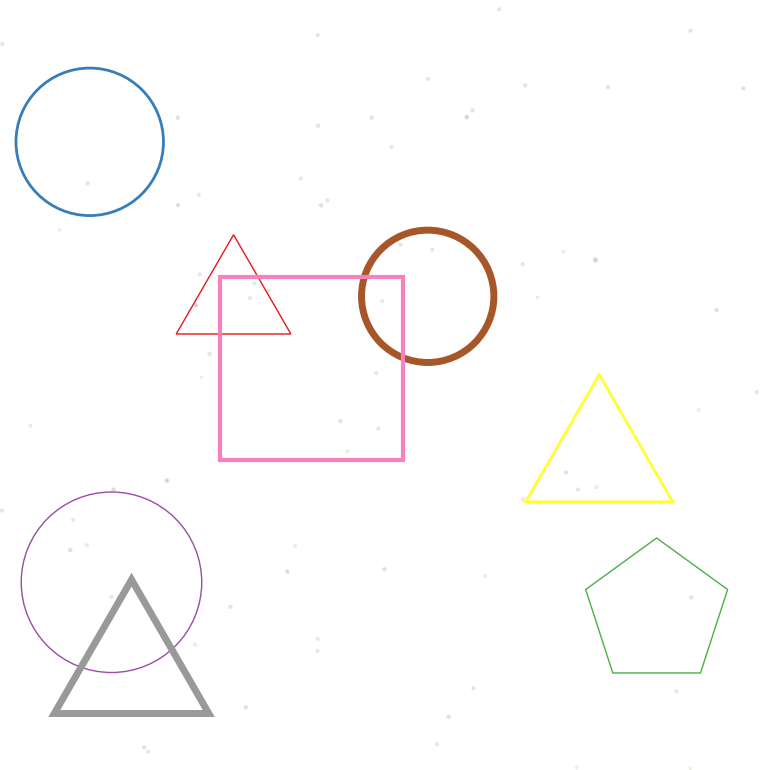[{"shape": "triangle", "thickness": 0.5, "radius": 0.43, "center": [0.303, 0.609]}, {"shape": "circle", "thickness": 1, "radius": 0.48, "center": [0.117, 0.816]}, {"shape": "pentagon", "thickness": 0.5, "radius": 0.48, "center": [0.853, 0.204]}, {"shape": "circle", "thickness": 0.5, "radius": 0.59, "center": [0.145, 0.244]}, {"shape": "triangle", "thickness": 1, "radius": 0.55, "center": [0.778, 0.403]}, {"shape": "circle", "thickness": 2.5, "radius": 0.43, "center": [0.555, 0.615]}, {"shape": "square", "thickness": 1.5, "radius": 0.59, "center": [0.405, 0.521]}, {"shape": "triangle", "thickness": 2.5, "radius": 0.58, "center": [0.171, 0.131]}]